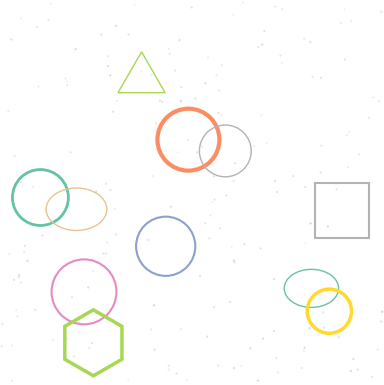[{"shape": "circle", "thickness": 2, "radius": 0.36, "center": [0.105, 0.487]}, {"shape": "oval", "thickness": 1, "radius": 0.35, "center": [0.809, 0.251]}, {"shape": "circle", "thickness": 3, "radius": 0.4, "center": [0.489, 0.637]}, {"shape": "circle", "thickness": 1.5, "radius": 0.38, "center": [0.43, 0.36]}, {"shape": "circle", "thickness": 1.5, "radius": 0.42, "center": [0.218, 0.242]}, {"shape": "hexagon", "thickness": 2.5, "radius": 0.43, "center": [0.243, 0.11]}, {"shape": "triangle", "thickness": 1, "radius": 0.35, "center": [0.368, 0.795]}, {"shape": "circle", "thickness": 2.5, "radius": 0.29, "center": [0.855, 0.192]}, {"shape": "oval", "thickness": 1, "radius": 0.39, "center": [0.199, 0.457]}, {"shape": "circle", "thickness": 1, "radius": 0.34, "center": [0.585, 0.608]}, {"shape": "square", "thickness": 1.5, "radius": 0.35, "center": [0.889, 0.453]}]